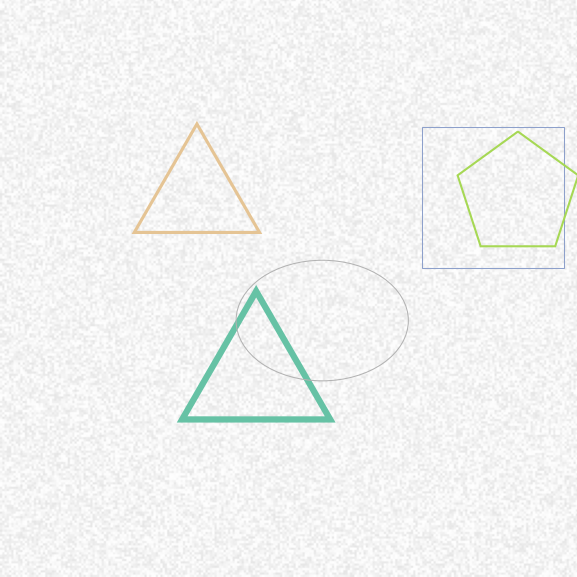[{"shape": "triangle", "thickness": 3, "radius": 0.74, "center": [0.444, 0.347]}, {"shape": "square", "thickness": 0.5, "radius": 0.61, "center": [0.854, 0.658]}, {"shape": "pentagon", "thickness": 1, "radius": 0.55, "center": [0.897, 0.662]}, {"shape": "triangle", "thickness": 1.5, "radius": 0.63, "center": [0.341, 0.659]}, {"shape": "oval", "thickness": 0.5, "radius": 0.75, "center": [0.558, 0.444]}]